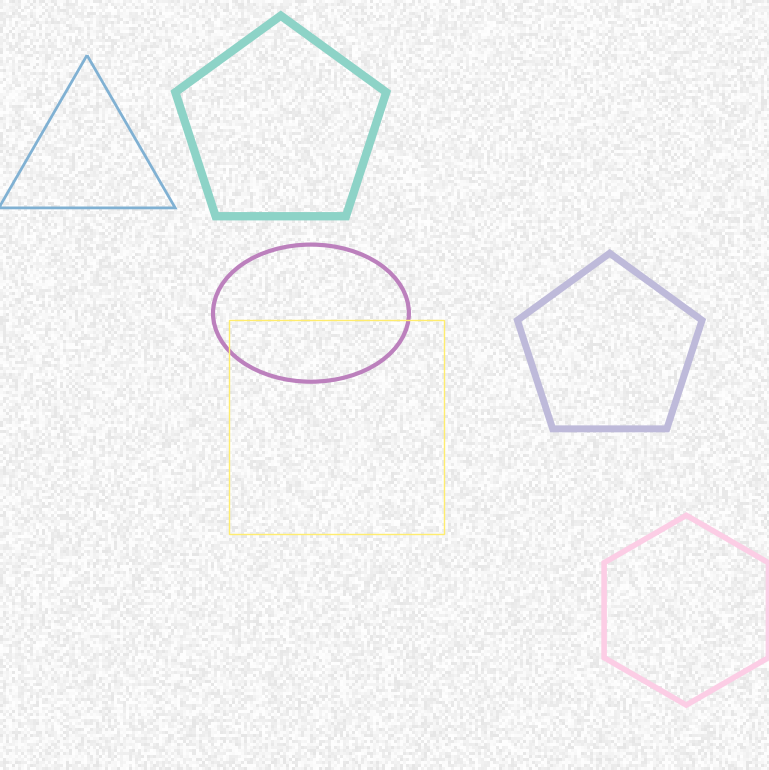[{"shape": "pentagon", "thickness": 3, "radius": 0.72, "center": [0.365, 0.836]}, {"shape": "pentagon", "thickness": 2.5, "radius": 0.63, "center": [0.792, 0.545]}, {"shape": "triangle", "thickness": 1, "radius": 0.66, "center": [0.113, 0.796]}, {"shape": "hexagon", "thickness": 2, "radius": 0.62, "center": [0.891, 0.208]}, {"shape": "oval", "thickness": 1.5, "radius": 0.64, "center": [0.404, 0.593]}, {"shape": "square", "thickness": 0.5, "radius": 0.7, "center": [0.437, 0.445]}]